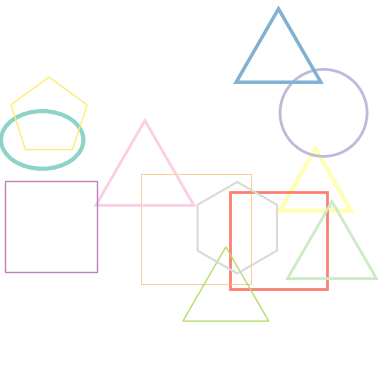[{"shape": "oval", "thickness": 3, "radius": 0.53, "center": [0.11, 0.637]}, {"shape": "triangle", "thickness": 3, "radius": 0.53, "center": [0.819, 0.506]}, {"shape": "circle", "thickness": 2, "radius": 0.56, "center": [0.84, 0.707]}, {"shape": "square", "thickness": 2, "radius": 0.63, "center": [0.723, 0.376]}, {"shape": "triangle", "thickness": 2.5, "radius": 0.64, "center": [0.723, 0.85]}, {"shape": "square", "thickness": 0.5, "radius": 0.72, "center": [0.509, 0.406]}, {"shape": "triangle", "thickness": 1, "radius": 0.64, "center": [0.587, 0.23]}, {"shape": "triangle", "thickness": 2, "radius": 0.74, "center": [0.376, 0.54]}, {"shape": "hexagon", "thickness": 1.5, "radius": 0.59, "center": [0.616, 0.409]}, {"shape": "square", "thickness": 1, "radius": 0.59, "center": [0.132, 0.412]}, {"shape": "triangle", "thickness": 2, "radius": 0.67, "center": [0.862, 0.343]}, {"shape": "pentagon", "thickness": 1, "radius": 0.52, "center": [0.127, 0.696]}]